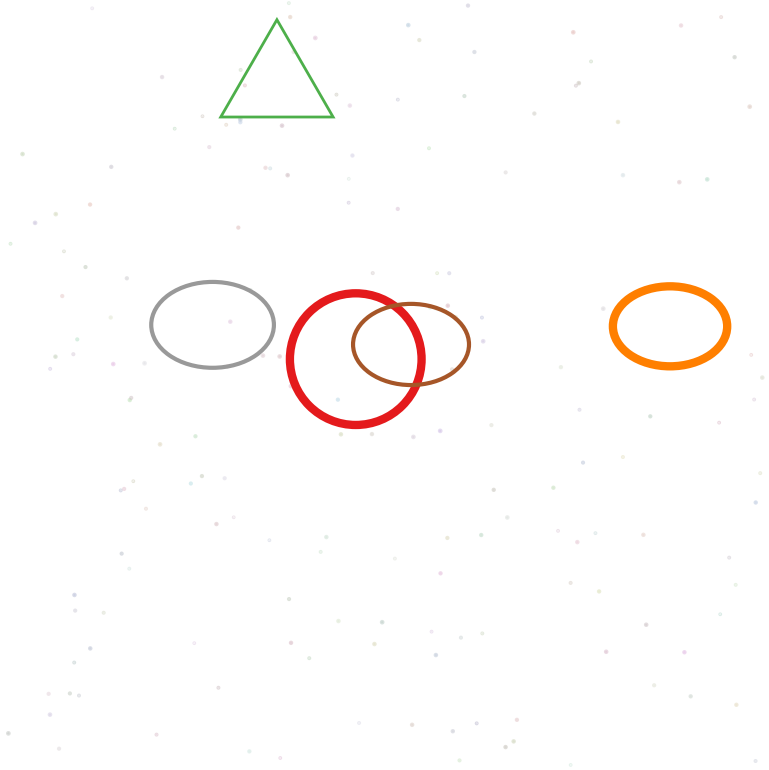[{"shape": "circle", "thickness": 3, "radius": 0.43, "center": [0.462, 0.534]}, {"shape": "triangle", "thickness": 1, "radius": 0.42, "center": [0.36, 0.89]}, {"shape": "oval", "thickness": 3, "radius": 0.37, "center": [0.87, 0.576]}, {"shape": "oval", "thickness": 1.5, "radius": 0.38, "center": [0.534, 0.553]}, {"shape": "oval", "thickness": 1.5, "radius": 0.4, "center": [0.276, 0.578]}]